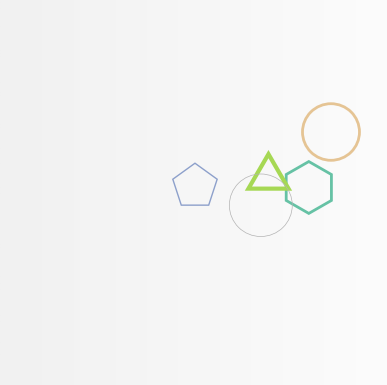[{"shape": "hexagon", "thickness": 2, "radius": 0.34, "center": [0.797, 0.513]}, {"shape": "pentagon", "thickness": 1, "radius": 0.3, "center": [0.503, 0.516]}, {"shape": "triangle", "thickness": 3, "radius": 0.3, "center": [0.693, 0.54]}, {"shape": "circle", "thickness": 2, "radius": 0.37, "center": [0.854, 0.657]}, {"shape": "circle", "thickness": 0.5, "radius": 0.41, "center": [0.673, 0.467]}]